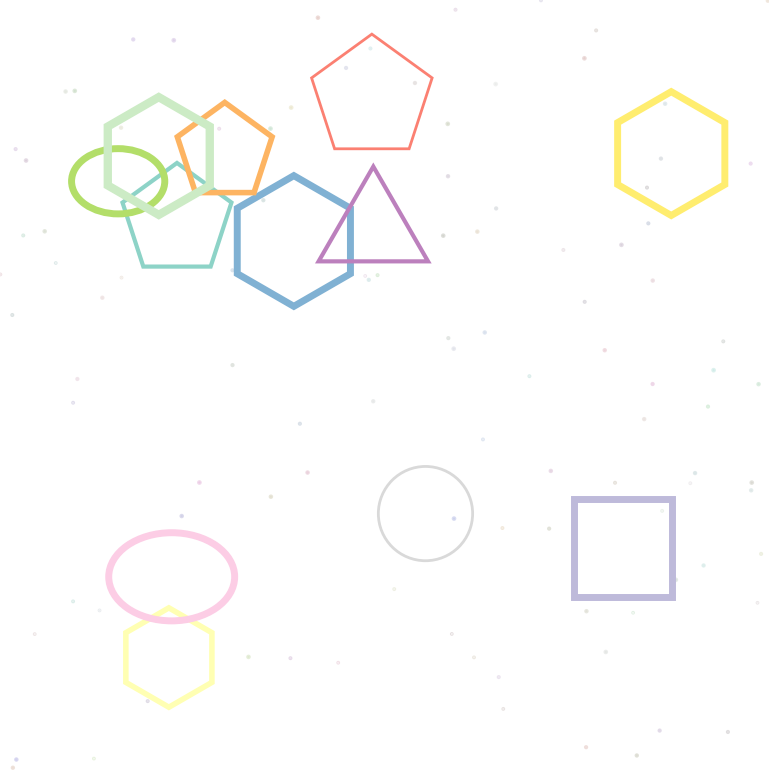[{"shape": "pentagon", "thickness": 1.5, "radius": 0.37, "center": [0.23, 0.714]}, {"shape": "hexagon", "thickness": 2, "radius": 0.32, "center": [0.219, 0.146]}, {"shape": "square", "thickness": 2.5, "radius": 0.32, "center": [0.809, 0.288]}, {"shape": "pentagon", "thickness": 1, "radius": 0.41, "center": [0.483, 0.873]}, {"shape": "hexagon", "thickness": 2.5, "radius": 0.42, "center": [0.382, 0.687]}, {"shape": "pentagon", "thickness": 2, "radius": 0.32, "center": [0.292, 0.802]}, {"shape": "oval", "thickness": 2.5, "radius": 0.3, "center": [0.153, 0.765]}, {"shape": "oval", "thickness": 2.5, "radius": 0.41, "center": [0.223, 0.251]}, {"shape": "circle", "thickness": 1, "radius": 0.31, "center": [0.553, 0.333]}, {"shape": "triangle", "thickness": 1.5, "radius": 0.41, "center": [0.485, 0.702]}, {"shape": "hexagon", "thickness": 3, "radius": 0.38, "center": [0.206, 0.797]}, {"shape": "hexagon", "thickness": 2.5, "radius": 0.4, "center": [0.872, 0.801]}]